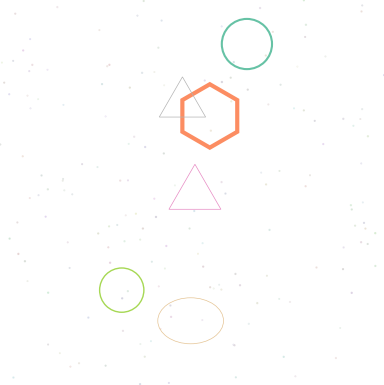[{"shape": "circle", "thickness": 1.5, "radius": 0.33, "center": [0.641, 0.886]}, {"shape": "hexagon", "thickness": 3, "radius": 0.41, "center": [0.545, 0.699]}, {"shape": "triangle", "thickness": 0.5, "radius": 0.39, "center": [0.506, 0.495]}, {"shape": "circle", "thickness": 1, "radius": 0.29, "center": [0.316, 0.246]}, {"shape": "oval", "thickness": 0.5, "radius": 0.43, "center": [0.495, 0.167]}, {"shape": "triangle", "thickness": 0.5, "radius": 0.35, "center": [0.474, 0.731]}]